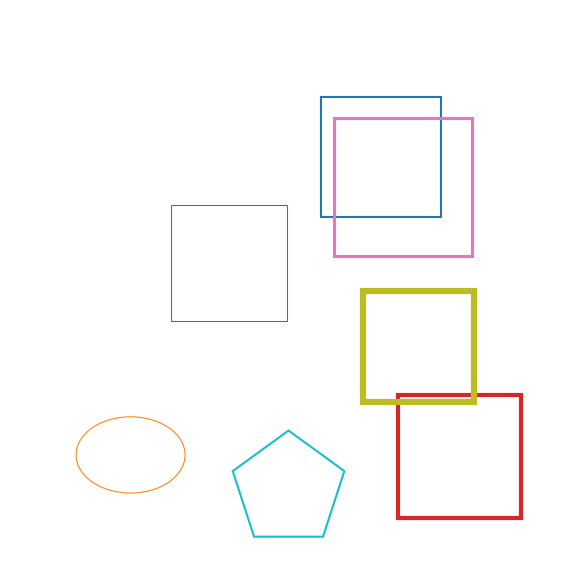[{"shape": "square", "thickness": 1, "radius": 0.52, "center": [0.66, 0.728]}, {"shape": "oval", "thickness": 0.5, "radius": 0.47, "center": [0.226, 0.211]}, {"shape": "square", "thickness": 2, "radius": 0.53, "center": [0.795, 0.208]}, {"shape": "square", "thickness": 0.5, "radius": 0.5, "center": [0.396, 0.543]}, {"shape": "square", "thickness": 1.5, "radius": 0.6, "center": [0.697, 0.676]}, {"shape": "square", "thickness": 3, "radius": 0.48, "center": [0.725, 0.399]}, {"shape": "pentagon", "thickness": 1, "radius": 0.51, "center": [0.5, 0.152]}]